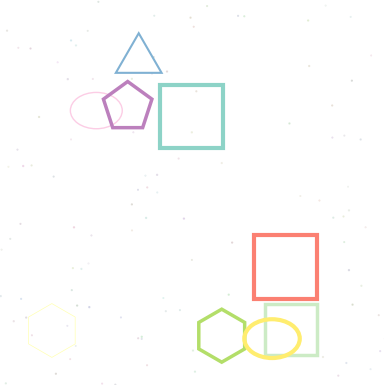[{"shape": "square", "thickness": 3, "radius": 0.41, "center": [0.496, 0.697]}, {"shape": "hexagon", "thickness": 0.5, "radius": 0.35, "center": [0.135, 0.142]}, {"shape": "square", "thickness": 3, "radius": 0.41, "center": [0.742, 0.307]}, {"shape": "triangle", "thickness": 1.5, "radius": 0.34, "center": [0.36, 0.845]}, {"shape": "hexagon", "thickness": 2.5, "radius": 0.34, "center": [0.576, 0.128]}, {"shape": "oval", "thickness": 1, "radius": 0.34, "center": [0.25, 0.713]}, {"shape": "pentagon", "thickness": 2.5, "radius": 0.33, "center": [0.332, 0.722]}, {"shape": "square", "thickness": 2.5, "radius": 0.34, "center": [0.755, 0.144]}, {"shape": "oval", "thickness": 3, "radius": 0.36, "center": [0.707, 0.12]}]